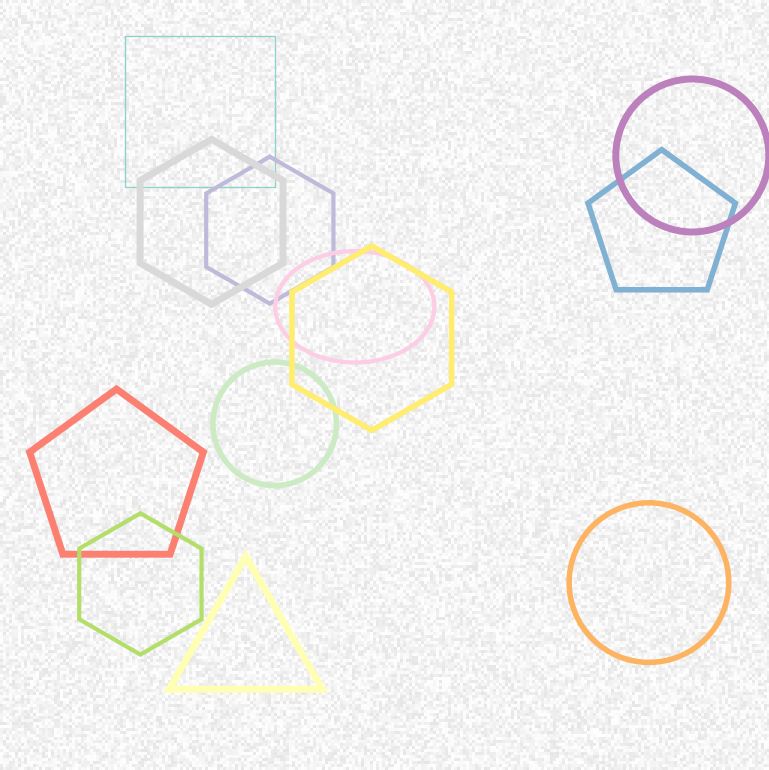[{"shape": "square", "thickness": 0.5, "radius": 0.49, "center": [0.26, 0.855]}, {"shape": "triangle", "thickness": 2.5, "radius": 0.57, "center": [0.319, 0.162]}, {"shape": "hexagon", "thickness": 1.5, "radius": 0.48, "center": [0.35, 0.701]}, {"shape": "pentagon", "thickness": 2.5, "radius": 0.59, "center": [0.151, 0.376]}, {"shape": "pentagon", "thickness": 2, "radius": 0.5, "center": [0.859, 0.705]}, {"shape": "circle", "thickness": 2, "radius": 0.52, "center": [0.843, 0.243]}, {"shape": "hexagon", "thickness": 1.5, "radius": 0.46, "center": [0.182, 0.242]}, {"shape": "oval", "thickness": 1.5, "radius": 0.52, "center": [0.461, 0.602]}, {"shape": "hexagon", "thickness": 2.5, "radius": 0.54, "center": [0.275, 0.712]}, {"shape": "circle", "thickness": 2.5, "radius": 0.5, "center": [0.899, 0.798]}, {"shape": "circle", "thickness": 2, "radius": 0.4, "center": [0.357, 0.45]}, {"shape": "hexagon", "thickness": 2, "radius": 0.6, "center": [0.483, 0.561]}]